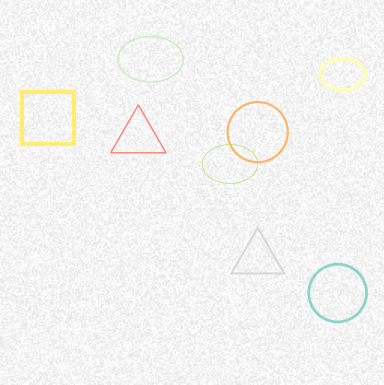[{"shape": "circle", "thickness": 2, "radius": 0.37, "center": [0.877, 0.239]}, {"shape": "oval", "thickness": 2.5, "radius": 0.29, "center": [0.89, 0.807]}, {"shape": "triangle", "thickness": 1, "radius": 0.41, "center": [0.359, 0.645]}, {"shape": "circle", "thickness": 1.5, "radius": 0.39, "center": [0.669, 0.657]}, {"shape": "oval", "thickness": 0.5, "radius": 0.36, "center": [0.597, 0.574]}, {"shape": "triangle", "thickness": 1.5, "radius": 0.4, "center": [0.669, 0.329]}, {"shape": "oval", "thickness": 1, "radius": 0.42, "center": [0.391, 0.846]}, {"shape": "square", "thickness": 3, "radius": 0.34, "center": [0.124, 0.693]}]